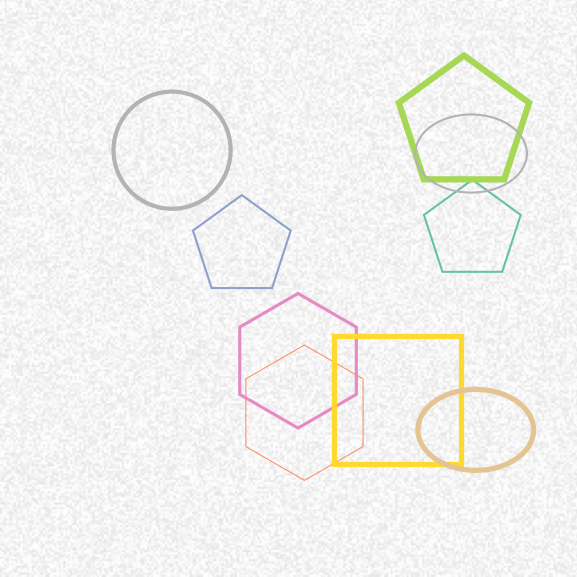[{"shape": "pentagon", "thickness": 1, "radius": 0.44, "center": [0.818, 0.6]}, {"shape": "hexagon", "thickness": 0.5, "radius": 0.59, "center": [0.527, 0.284]}, {"shape": "pentagon", "thickness": 1, "radius": 0.45, "center": [0.419, 0.572]}, {"shape": "hexagon", "thickness": 1.5, "radius": 0.58, "center": [0.516, 0.374]}, {"shape": "pentagon", "thickness": 3, "radius": 0.59, "center": [0.803, 0.784]}, {"shape": "square", "thickness": 2.5, "radius": 0.55, "center": [0.688, 0.306]}, {"shape": "oval", "thickness": 2.5, "radius": 0.5, "center": [0.824, 0.255]}, {"shape": "circle", "thickness": 2, "radius": 0.51, "center": [0.298, 0.739]}, {"shape": "oval", "thickness": 1, "radius": 0.48, "center": [0.816, 0.733]}]